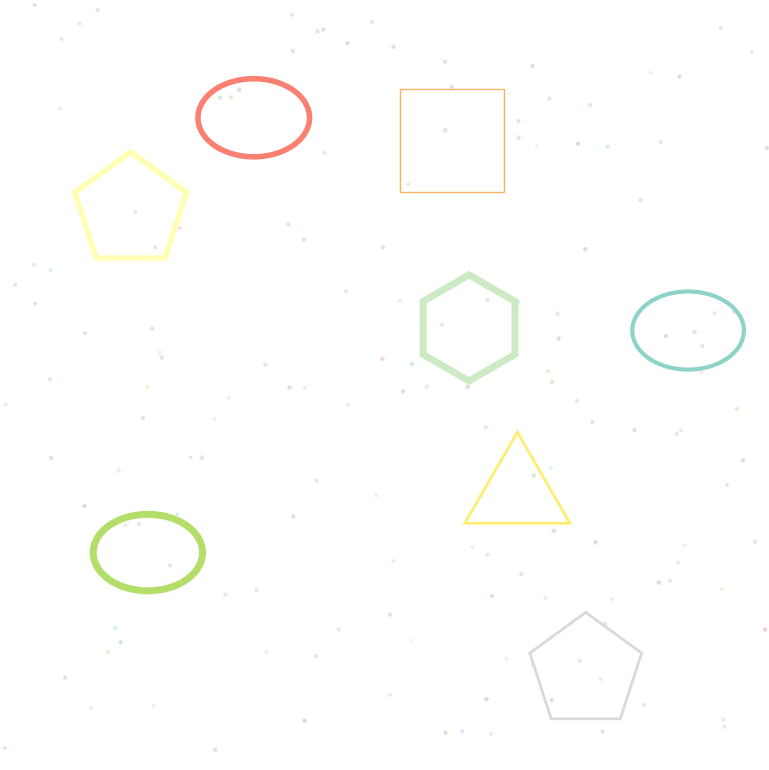[{"shape": "oval", "thickness": 1.5, "radius": 0.36, "center": [0.894, 0.571]}, {"shape": "pentagon", "thickness": 2, "radius": 0.38, "center": [0.17, 0.727]}, {"shape": "oval", "thickness": 2, "radius": 0.36, "center": [0.33, 0.847]}, {"shape": "square", "thickness": 0.5, "radius": 0.34, "center": [0.587, 0.817]}, {"shape": "oval", "thickness": 2.5, "radius": 0.35, "center": [0.192, 0.282]}, {"shape": "pentagon", "thickness": 1, "radius": 0.38, "center": [0.761, 0.128]}, {"shape": "hexagon", "thickness": 2.5, "radius": 0.34, "center": [0.609, 0.574]}, {"shape": "triangle", "thickness": 1, "radius": 0.39, "center": [0.672, 0.36]}]